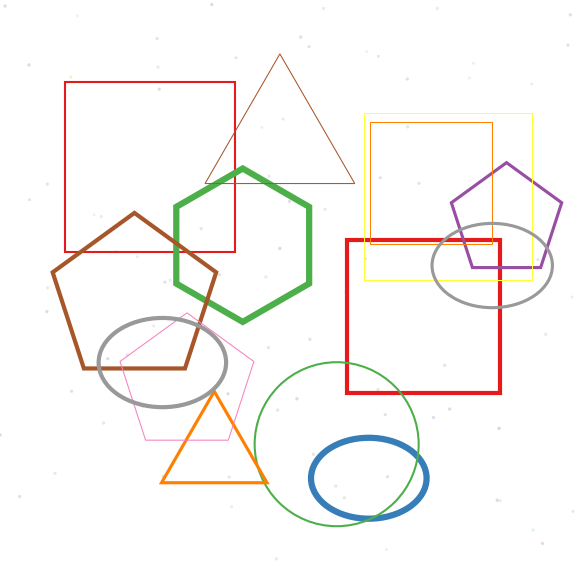[{"shape": "square", "thickness": 2, "radius": 0.66, "center": [0.733, 0.45]}, {"shape": "square", "thickness": 1, "radius": 0.74, "center": [0.26, 0.709]}, {"shape": "oval", "thickness": 3, "radius": 0.5, "center": [0.639, 0.171]}, {"shape": "circle", "thickness": 1, "radius": 0.71, "center": [0.583, 0.23]}, {"shape": "hexagon", "thickness": 3, "radius": 0.66, "center": [0.42, 0.575]}, {"shape": "pentagon", "thickness": 1.5, "radius": 0.5, "center": [0.877, 0.617]}, {"shape": "square", "thickness": 0.5, "radius": 0.53, "center": [0.746, 0.683]}, {"shape": "triangle", "thickness": 1.5, "radius": 0.53, "center": [0.371, 0.216]}, {"shape": "square", "thickness": 0.5, "radius": 0.73, "center": [0.776, 0.659]}, {"shape": "triangle", "thickness": 0.5, "radius": 0.75, "center": [0.485, 0.756]}, {"shape": "pentagon", "thickness": 2, "radius": 0.74, "center": [0.233, 0.482]}, {"shape": "pentagon", "thickness": 0.5, "radius": 0.61, "center": [0.324, 0.336]}, {"shape": "oval", "thickness": 1.5, "radius": 0.52, "center": [0.852, 0.539]}, {"shape": "oval", "thickness": 2, "radius": 0.55, "center": [0.281, 0.371]}]